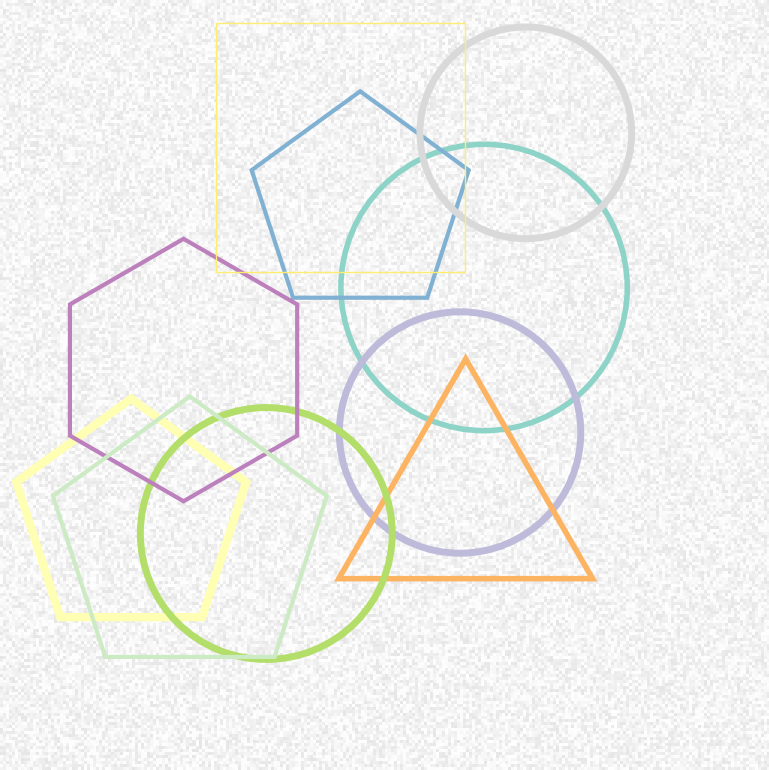[{"shape": "circle", "thickness": 2, "radius": 0.93, "center": [0.629, 0.627]}, {"shape": "pentagon", "thickness": 3, "radius": 0.78, "center": [0.17, 0.325]}, {"shape": "circle", "thickness": 2.5, "radius": 0.78, "center": [0.597, 0.438]}, {"shape": "pentagon", "thickness": 1.5, "radius": 0.74, "center": [0.468, 0.733]}, {"shape": "triangle", "thickness": 2, "radius": 0.95, "center": [0.605, 0.344]}, {"shape": "circle", "thickness": 2.5, "radius": 0.82, "center": [0.346, 0.307]}, {"shape": "circle", "thickness": 2.5, "radius": 0.69, "center": [0.683, 0.828]}, {"shape": "hexagon", "thickness": 1.5, "radius": 0.85, "center": [0.238, 0.519]}, {"shape": "pentagon", "thickness": 1.5, "radius": 0.94, "center": [0.247, 0.298]}, {"shape": "square", "thickness": 0.5, "radius": 0.81, "center": [0.443, 0.808]}]